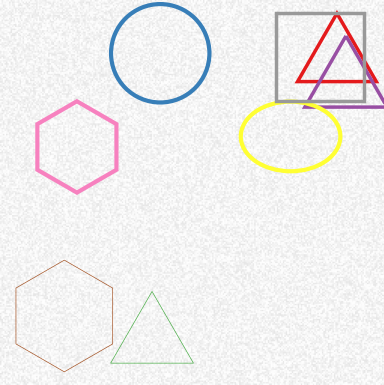[{"shape": "triangle", "thickness": 2.5, "radius": 0.59, "center": [0.875, 0.847]}, {"shape": "circle", "thickness": 3, "radius": 0.64, "center": [0.416, 0.862]}, {"shape": "triangle", "thickness": 0.5, "radius": 0.62, "center": [0.395, 0.119]}, {"shape": "triangle", "thickness": 2.5, "radius": 0.62, "center": [0.899, 0.783]}, {"shape": "oval", "thickness": 3, "radius": 0.65, "center": [0.755, 0.646]}, {"shape": "hexagon", "thickness": 0.5, "radius": 0.73, "center": [0.167, 0.179]}, {"shape": "hexagon", "thickness": 3, "radius": 0.59, "center": [0.2, 0.618]}, {"shape": "square", "thickness": 2.5, "radius": 0.57, "center": [0.831, 0.853]}]